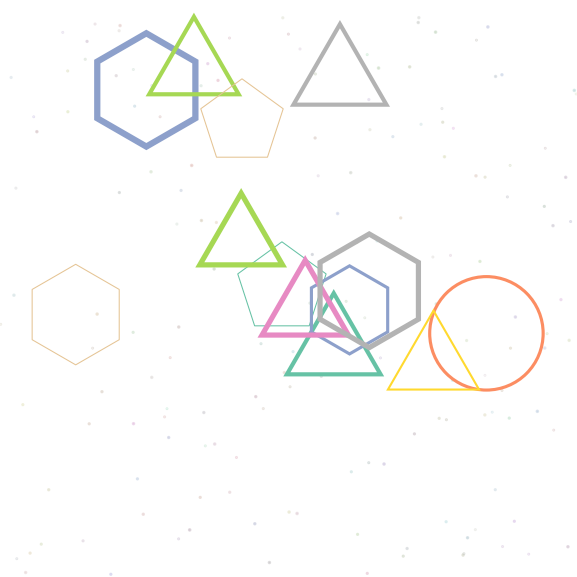[{"shape": "triangle", "thickness": 2, "radius": 0.47, "center": [0.578, 0.398]}, {"shape": "pentagon", "thickness": 0.5, "radius": 0.4, "center": [0.488, 0.5]}, {"shape": "circle", "thickness": 1.5, "radius": 0.49, "center": [0.842, 0.422]}, {"shape": "hexagon", "thickness": 3, "radius": 0.49, "center": [0.253, 0.843]}, {"shape": "hexagon", "thickness": 1.5, "radius": 0.38, "center": [0.605, 0.463]}, {"shape": "triangle", "thickness": 2.5, "radius": 0.43, "center": [0.528, 0.462]}, {"shape": "triangle", "thickness": 2, "radius": 0.45, "center": [0.336, 0.881]}, {"shape": "triangle", "thickness": 2.5, "radius": 0.41, "center": [0.418, 0.582]}, {"shape": "triangle", "thickness": 1, "radius": 0.46, "center": [0.751, 0.37]}, {"shape": "pentagon", "thickness": 0.5, "radius": 0.38, "center": [0.419, 0.788]}, {"shape": "hexagon", "thickness": 0.5, "radius": 0.44, "center": [0.131, 0.454]}, {"shape": "hexagon", "thickness": 2.5, "radius": 0.49, "center": [0.639, 0.496]}, {"shape": "triangle", "thickness": 2, "radius": 0.46, "center": [0.589, 0.864]}]